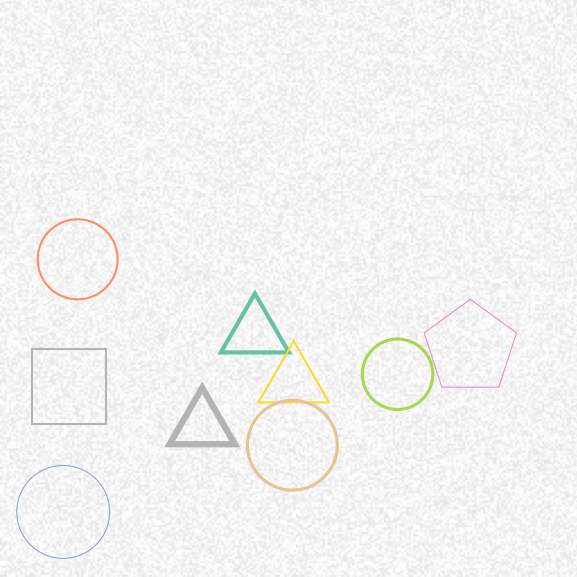[{"shape": "triangle", "thickness": 2, "radius": 0.34, "center": [0.441, 0.423]}, {"shape": "circle", "thickness": 1, "radius": 0.35, "center": [0.134, 0.55]}, {"shape": "circle", "thickness": 0.5, "radius": 0.4, "center": [0.109, 0.113]}, {"shape": "pentagon", "thickness": 0.5, "radius": 0.42, "center": [0.814, 0.397]}, {"shape": "circle", "thickness": 1.5, "radius": 0.31, "center": [0.688, 0.351]}, {"shape": "triangle", "thickness": 1, "radius": 0.35, "center": [0.509, 0.338]}, {"shape": "circle", "thickness": 1.5, "radius": 0.39, "center": [0.506, 0.228]}, {"shape": "triangle", "thickness": 3, "radius": 0.33, "center": [0.35, 0.263]}, {"shape": "square", "thickness": 1, "radius": 0.32, "center": [0.119, 0.33]}]